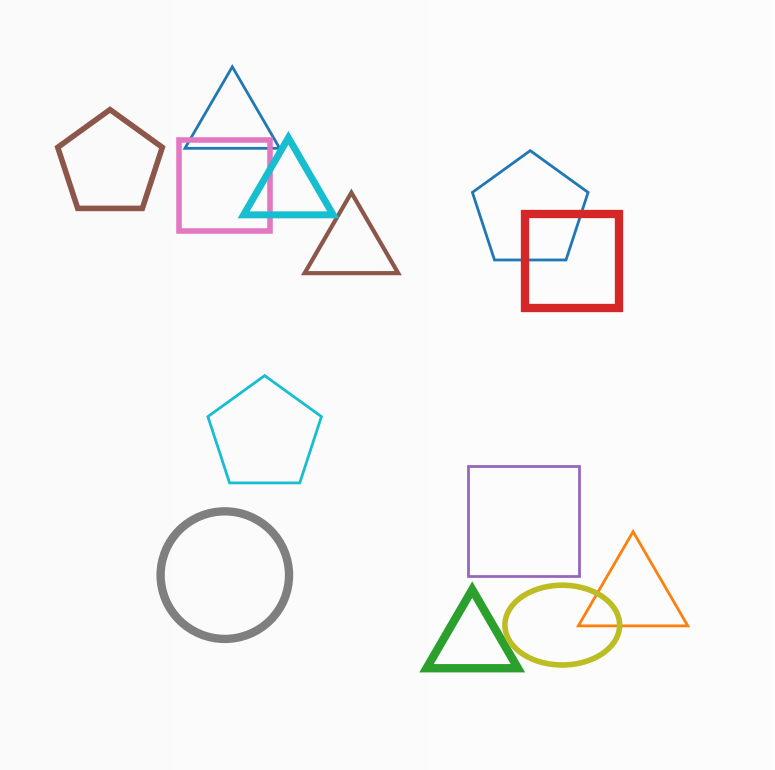[{"shape": "triangle", "thickness": 1, "radius": 0.35, "center": [0.3, 0.843]}, {"shape": "pentagon", "thickness": 1, "radius": 0.39, "center": [0.684, 0.726]}, {"shape": "triangle", "thickness": 1, "radius": 0.41, "center": [0.817, 0.228]}, {"shape": "triangle", "thickness": 3, "radius": 0.34, "center": [0.609, 0.166]}, {"shape": "square", "thickness": 3, "radius": 0.31, "center": [0.738, 0.661]}, {"shape": "square", "thickness": 1, "radius": 0.36, "center": [0.675, 0.323]}, {"shape": "triangle", "thickness": 1.5, "radius": 0.35, "center": [0.453, 0.68]}, {"shape": "pentagon", "thickness": 2, "radius": 0.35, "center": [0.142, 0.787]}, {"shape": "square", "thickness": 2, "radius": 0.29, "center": [0.29, 0.759]}, {"shape": "circle", "thickness": 3, "radius": 0.41, "center": [0.29, 0.253]}, {"shape": "oval", "thickness": 2, "radius": 0.37, "center": [0.726, 0.188]}, {"shape": "triangle", "thickness": 2.5, "radius": 0.33, "center": [0.372, 0.754]}, {"shape": "pentagon", "thickness": 1, "radius": 0.39, "center": [0.342, 0.435]}]